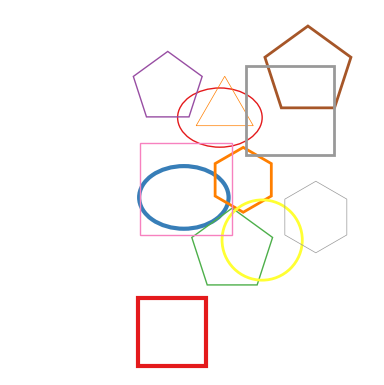[{"shape": "oval", "thickness": 1, "radius": 0.55, "center": [0.571, 0.695]}, {"shape": "square", "thickness": 3, "radius": 0.45, "center": [0.446, 0.138]}, {"shape": "oval", "thickness": 3, "radius": 0.58, "center": [0.478, 0.487]}, {"shape": "pentagon", "thickness": 1, "radius": 0.55, "center": [0.603, 0.349]}, {"shape": "pentagon", "thickness": 1, "radius": 0.47, "center": [0.436, 0.772]}, {"shape": "triangle", "thickness": 0.5, "radius": 0.43, "center": [0.584, 0.716]}, {"shape": "hexagon", "thickness": 2, "radius": 0.42, "center": [0.632, 0.533]}, {"shape": "circle", "thickness": 2, "radius": 0.52, "center": [0.681, 0.377]}, {"shape": "pentagon", "thickness": 2, "radius": 0.59, "center": [0.8, 0.815]}, {"shape": "square", "thickness": 1, "radius": 0.6, "center": [0.484, 0.51]}, {"shape": "square", "thickness": 2, "radius": 0.58, "center": [0.753, 0.714]}, {"shape": "hexagon", "thickness": 0.5, "radius": 0.46, "center": [0.82, 0.436]}]